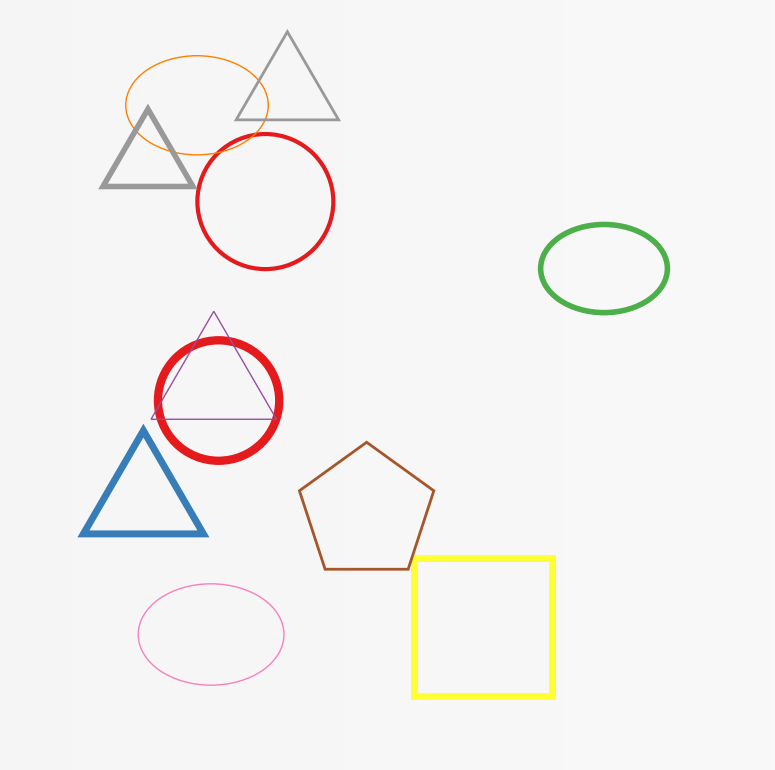[{"shape": "circle", "thickness": 1.5, "radius": 0.44, "center": [0.342, 0.738]}, {"shape": "circle", "thickness": 3, "radius": 0.39, "center": [0.282, 0.48]}, {"shape": "triangle", "thickness": 2.5, "radius": 0.45, "center": [0.185, 0.351]}, {"shape": "oval", "thickness": 2, "radius": 0.41, "center": [0.779, 0.651]}, {"shape": "triangle", "thickness": 0.5, "radius": 0.47, "center": [0.276, 0.502]}, {"shape": "oval", "thickness": 0.5, "radius": 0.46, "center": [0.254, 0.863]}, {"shape": "square", "thickness": 2.5, "radius": 0.45, "center": [0.624, 0.186]}, {"shape": "pentagon", "thickness": 1, "radius": 0.46, "center": [0.473, 0.334]}, {"shape": "oval", "thickness": 0.5, "radius": 0.47, "center": [0.272, 0.176]}, {"shape": "triangle", "thickness": 1, "radius": 0.38, "center": [0.371, 0.882]}, {"shape": "triangle", "thickness": 2, "radius": 0.33, "center": [0.191, 0.791]}]